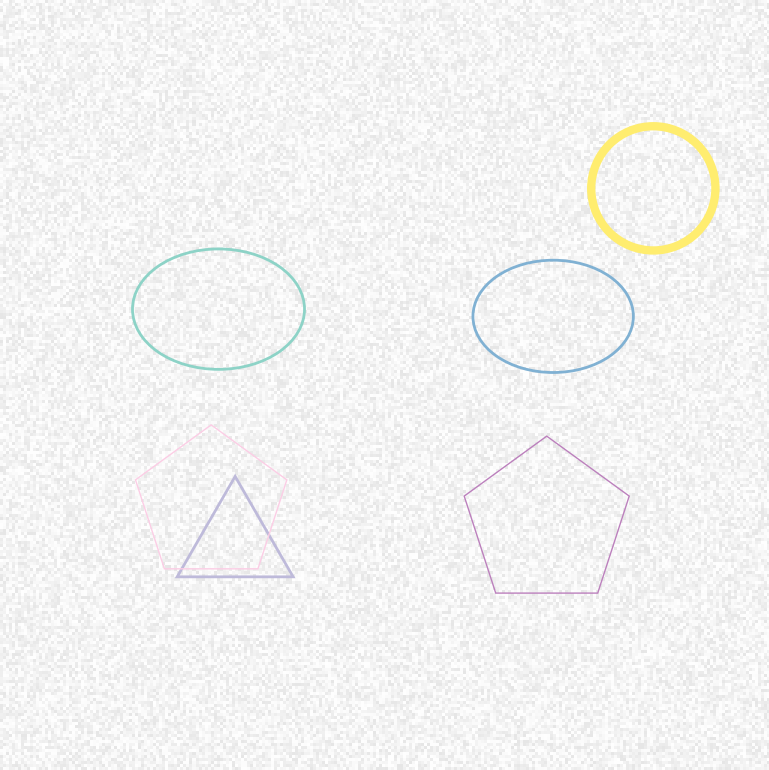[{"shape": "oval", "thickness": 1, "radius": 0.56, "center": [0.284, 0.599]}, {"shape": "triangle", "thickness": 1, "radius": 0.43, "center": [0.305, 0.294]}, {"shape": "oval", "thickness": 1, "radius": 0.52, "center": [0.718, 0.589]}, {"shape": "pentagon", "thickness": 0.5, "radius": 0.52, "center": [0.274, 0.345]}, {"shape": "pentagon", "thickness": 0.5, "radius": 0.56, "center": [0.71, 0.321]}, {"shape": "circle", "thickness": 3, "radius": 0.4, "center": [0.848, 0.755]}]